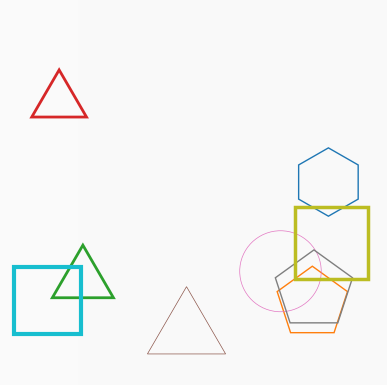[{"shape": "hexagon", "thickness": 1, "radius": 0.44, "center": [0.848, 0.527]}, {"shape": "pentagon", "thickness": 1, "radius": 0.48, "center": [0.806, 0.213]}, {"shape": "triangle", "thickness": 2, "radius": 0.46, "center": [0.214, 0.272]}, {"shape": "triangle", "thickness": 2, "radius": 0.41, "center": [0.153, 0.737]}, {"shape": "triangle", "thickness": 0.5, "radius": 0.58, "center": [0.481, 0.139]}, {"shape": "circle", "thickness": 0.5, "radius": 0.53, "center": [0.724, 0.295]}, {"shape": "pentagon", "thickness": 1, "radius": 0.52, "center": [0.81, 0.246]}, {"shape": "square", "thickness": 2.5, "radius": 0.47, "center": [0.855, 0.37]}, {"shape": "square", "thickness": 3, "radius": 0.43, "center": [0.123, 0.22]}]